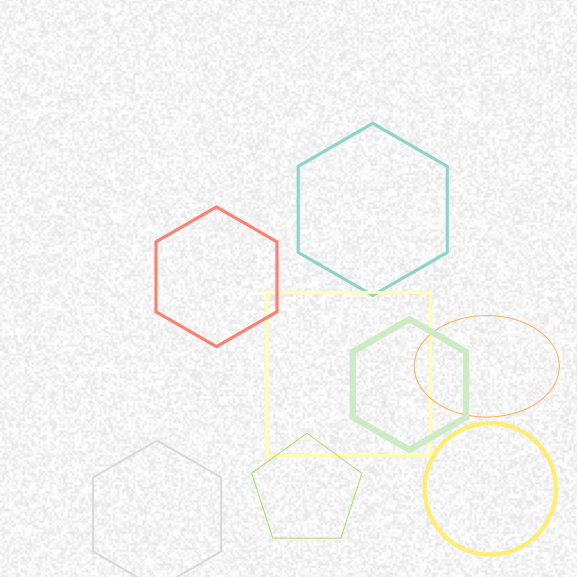[{"shape": "hexagon", "thickness": 1.5, "radius": 0.75, "center": [0.645, 0.637]}, {"shape": "square", "thickness": 1.5, "radius": 0.71, "center": [0.603, 0.353]}, {"shape": "hexagon", "thickness": 1.5, "radius": 0.6, "center": [0.375, 0.52]}, {"shape": "oval", "thickness": 0.5, "radius": 0.63, "center": [0.843, 0.365]}, {"shape": "pentagon", "thickness": 0.5, "radius": 0.5, "center": [0.531, 0.149]}, {"shape": "hexagon", "thickness": 1, "radius": 0.64, "center": [0.272, 0.108]}, {"shape": "hexagon", "thickness": 3, "radius": 0.57, "center": [0.709, 0.333]}, {"shape": "circle", "thickness": 2, "radius": 0.57, "center": [0.849, 0.153]}]